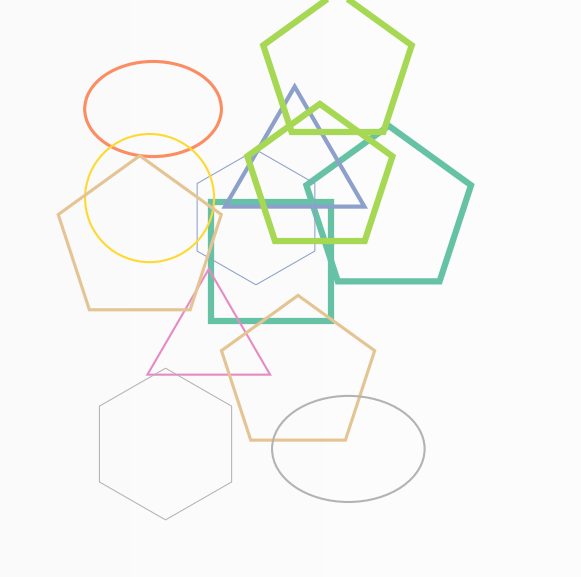[{"shape": "pentagon", "thickness": 3, "radius": 0.74, "center": [0.669, 0.632]}, {"shape": "square", "thickness": 3, "radius": 0.52, "center": [0.467, 0.546]}, {"shape": "oval", "thickness": 1.5, "radius": 0.59, "center": [0.263, 0.81]}, {"shape": "hexagon", "thickness": 0.5, "radius": 0.58, "center": [0.44, 0.623]}, {"shape": "triangle", "thickness": 2, "radius": 0.69, "center": [0.507, 0.711]}, {"shape": "triangle", "thickness": 1, "radius": 0.61, "center": [0.359, 0.411]}, {"shape": "pentagon", "thickness": 3, "radius": 0.66, "center": [0.55, 0.688]}, {"shape": "pentagon", "thickness": 3, "radius": 0.67, "center": [0.581, 0.879]}, {"shape": "circle", "thickness": 1, "radius": 0.55, "center": [0.257, 0.656]}, {"shape": "pentagon", "thickness": 1.5, "radius": 0.69, "center": [0.513, 0.349]}, {"shape": "pentagon", "thickness": 1.5, "radius": 0.74, "center": [0.24, 0.582]}, {"shape": "hexagon", "thickness": 0.5, "radius": 0.66, "center": [0.285, 0.23]}, {"shape": "oval", "thickness": 1, "radius": 0.66, "center": [0.599, 0.222]}]